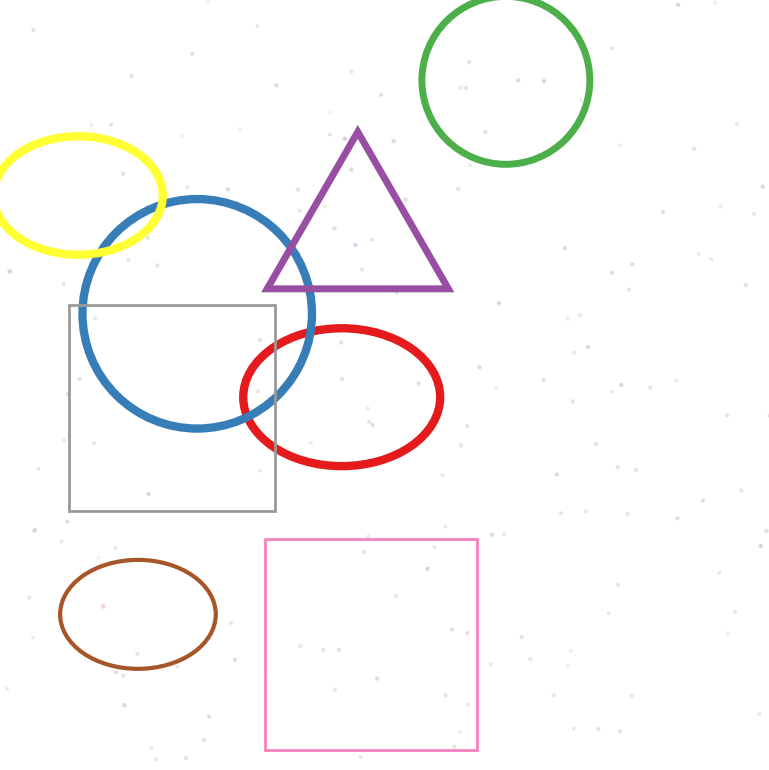[{"shape": "oval", "thickness": 3, "radius": 0.64, "center": [0.444, 0.484]}, {"shape": "circle", "thickness": 3, "radius": 0.75, "center": [0.256, 0.592]}, {"shape": "circle", "thickness": 2.5, "radius": 0.55, "center": [0.657, 0.896]}, {"shape": "triangle", "thickness": 2.5, "radius": 0.68, "center": [0.465, 0.693]}, {"shape": "oval", "thickness": 3, "radius": 0.55, "center": [0.101, 0.746]}, {"shape": "oval", "thickness": 1.5, "radius": 0.51, "center": [0.179, 0.202]}, {"shape": "square", "thickness": 1, "radius": 0.69, "center": [0.481, 0.163]}, {"shape": "square", "thickness": 1, "radius": 0.67, "center": [0.223, 0.47]}]